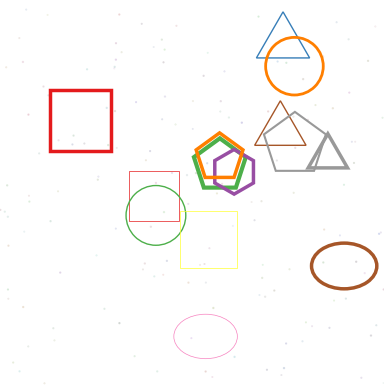[{"shape": "square", "thickness": 2.5, "radius": 0.4, "center": [0.209, 0.687]}, {"shape": "square", "thickness": 0.5, "radius": 0.33, "center": [0.401, 0.491]}, {"shape": "triangle", "thickness": 1, "radius": 0.4, "center": [0.735, 0.889]}, {"shape": "pentagon", "thickness": 3, "radius": 0.35, "center": [0.571, 0.57]}, {"shape": "circle", "thickness": 1, "radius": 0.39, "center": [0.405, 0.441]}, {"shape": "hexagon", "thickness": 2.5, "radius": 0.29, "center": [0.608, 0.554]}, {"shape": "circle", "thickness": 2, "radius": 0.37, "center": [0.765, 0.828]}, {"shape": "pentagon", "thickness": 2.5, "radius": 0.32, "center": [0.57, 0.591]}, {"shape": "square", "thickness": 0.5, "radius": 0.37, "center": [0.542, 0.378]}, {"shape": "triangle", "thickness": 1, "radius": 0.39, "center": [0.728, 0.661]}, {"shape": "oval", "thickness": 2.5, "radius": 0.42, "center": [0.894, 0.309]}, {"shape": "oval", "thickness": 0.5, "radius": 0.41, "center": [0.534, 0.126]}, {"shape": "triangle", "thickness": 2.5, "radius": 0.3, "center": [0.852, 0.593]}, {"shape": "pentagon", "thickness": 1.5, "radius": 0.42, "center": [0.766, 0.625]}]